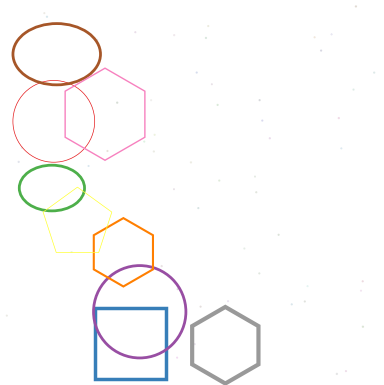[{"shape": "circle", "thickness": 0.5, "radius": 0.53, "center": [0.14, 0.685]}, {"shape": "square", "thickness": 2.5, "radius": 0.46, "center": [0.34, 0.108]}, {"shape": "oval", "thickness": 2, "radius": 0.42, "center": [0.135, 0.512]}, {"shape": "circle", "thickness": 2, "radius": 0.6, "center": [0.363, 0.19]}, {"shape": "hexagon", "thickness": 1.5, "radius": 0.44, "center": [0.32, 0.345]}, {"shape": "pentagon", "thickness": 0.5, "radius": 0.47, "center": [0.201, 0.42]}, {"shape": "oval", "thickness": 2, "radius": 0.57, "center": [0.147, 0.859]}, {"shape": "hexagon", "thickness": 1, "radius": 0.6, "center": [0.273, 0.703]}, {"shape": "hexagon", "thickness": 3, "radius": 0.5, "center": [0.585, 0.103]}]